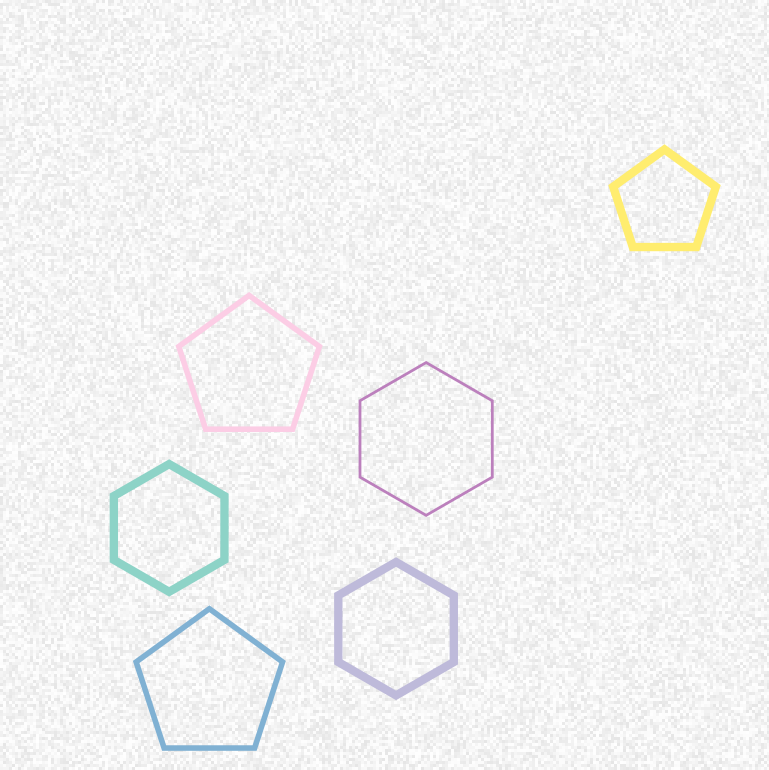[{"shape": "hexagon", "thickness": 3, "radius": 0.41, "center": [0.22, 0.314]}, {"shape": "hexagon", "thickness": 3, "radius": 0.43, "center": [0.514, 0.183]}, {"shape": "pentagon", "thickness": 2, "radius": 0.5, "center": [0.272, 0.109]}, {"shape": "pentagon", "thickness": 2, "radius": 0.48, "center": [0.324, 0.52]}, {"shape": "hexagon", "thickness": 1, "radius": 0.5, "center": [0.553, 0.43]}, {"shape": "pentagon", "thickness": 3, "radius": 0.35, "center": [0.863, 0.736]}]